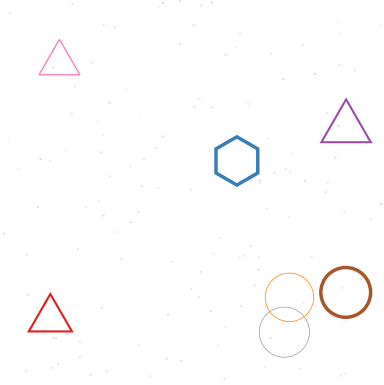[{"shape": "triangle", "thickness": 1.5, "radius": 0.32, "center": [0.131, 0.172]}, {"shape": "hexagon", "thickness": 2.5, "radius": 0.31, "center": [0.615, 0.582]}, {"shape": "triangle", "thickness": 1.5, "radius": 0.37, "center": [0.899, 0.668]}, {"shape": "circle", "thickness": 0.5, "radius": 0.31, "center": [0.752, 0.228]}, {"shape": "circle", "thickness": 2.5, "radius": 0.32, "center": [0.898, 0.241]}, {"shape": "triangle", "thickness": 1, "radius": 0.31, "center": [0.155, 0.836]}, {"shape": "circle", "thickness": 0.5, "radius": 0.33, "center": [0.739, 0.137]}]